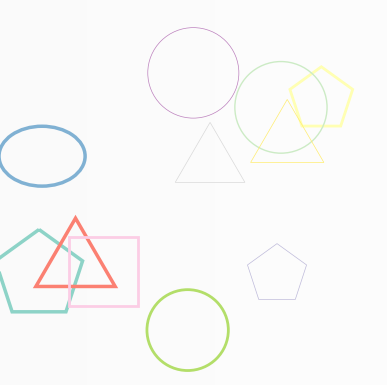[{"shape": "pentagon", "thickness": 2.5, "radius": 0.59, "center": [0.101, 0.286]}, {"shape": "pentagon", "thickness": 2, "radius": 0.43, "center": [0.829, 0.741]}, {"shape": "pentagon", "thickness": 0.5, "radius": 0.4, "center": [0.715, 0.287]}, {"shape": "triangle", "thickness": 2.5, "radius": 0.59, "center": [0.195, 0.315]}, {"shape": "oval", "thickness": 2.5, "radius": 0.56, "center": [0.109, 0.594]}, {"shape": "circle", "thickness": 2, "radius": 0.53, "center": [0.484, 0.143]}, {"shape": "square", "thickness": 2, "radius": 0.45, "center": [0.267, 0.295]}, {"shape": "triangle", "thickness": 0.5, "radius": 0.52, "center": [0.542, 0.578]}, {"shape": "circle", "thickness": 0.5, "radius": 0.59, "center": [0.499, 0.811]}, {"shape": "circle", "thickness": 1, "radius": 0.59, "center": [0.725, 0.721]}, {"shape": "triangle", "thickness": 0.5, "radius": 0.55, "center": [0.741, 0.633]}]